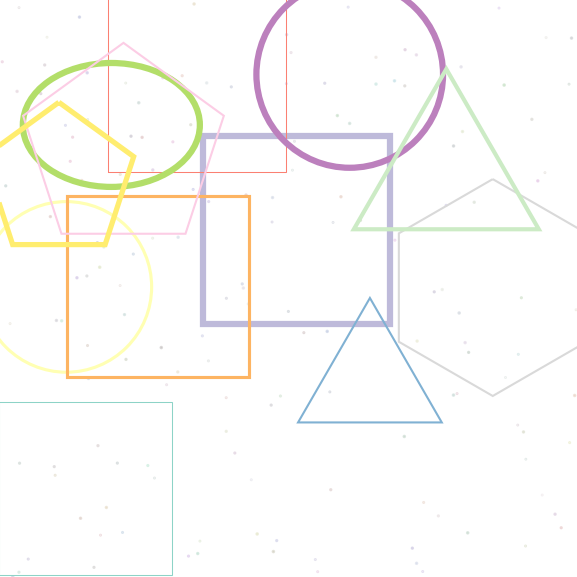[{"shape": "square", "thickness": 0.5, "radius": 0.75, "center": [0.149, 0.153]}, {"shape": "circle", "thickness": 1.5, "radius": 0.74, "center": [0.115, 0.502]}, {"shape": "square", "thickness": 3, "radius": 0.81, "center": [0.514, 0.601]}, {"shape": "square", "thickness": 0.5, "radius": 0.77, "center": [0.342, 0.856]}, {"shape": "triangle", "thickness": 1, "radius": 0.72, "center": [0.641, 0.339]}, {"shape": "square", "thickness": 1.5, "radius": 0.78, "center": [0.274, 0.503]}, {"shape": "oval", "thickness": 3, "radius": 0.77, "center": [0.193, 0.783]}, {"shape": "pentagon", "thickness": 1, "radius": 0.91, "center": [0.214, 0.742]}, {"shape": "hexagon", "thickness": 1, "radius": 0.94, "center": [0.853, 0.501]}, {"shape": "circle", "thickness": 3, "radius": 0.81, "center": [0.606, 0.87]}, {"shape": "triangle", "thickness": 2, "radius": 0.92, "center": [0.773, 0.695]}, {"shape": "pentagon", "thickness": 2.5, "radius": 0.68, "center": [0.102, 0.686]}]